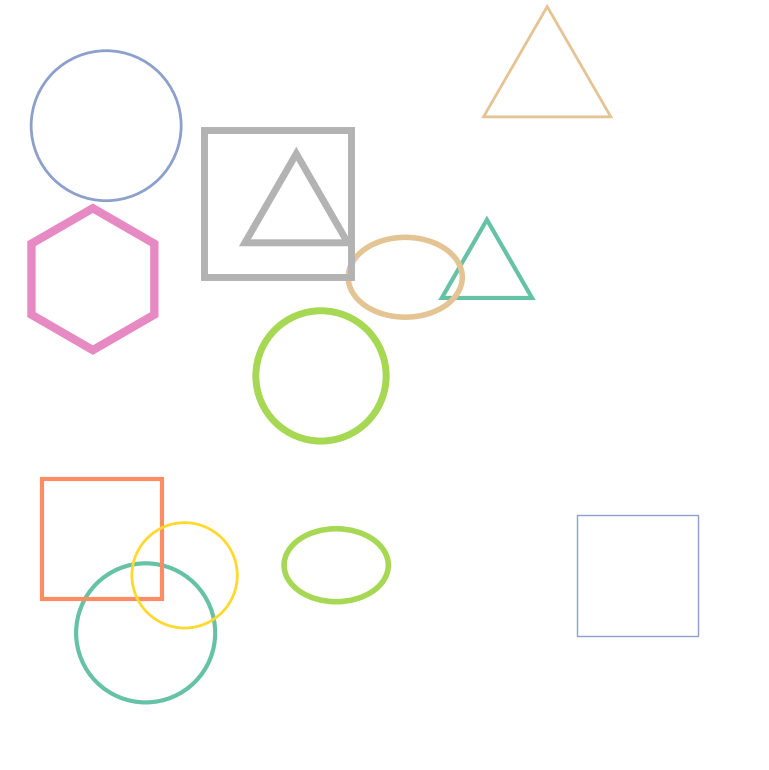[{"shape": "triangle", "thickness": 1.5, "radius": 0.34, "center": [0.632, 0.647]}, {"shape": "circle", "thickness": 1.5, "radius": 0.45, "center": [0.189, 0.178]}, {"shape": "square", "thickness": 1.5, "radius": 0.39, "center": [0.132, 0.3]}, {"shape": "circle", "thickness": 1, "radius": 0.49, "center": [0.138, 0.837]}, {"shape": "square", "thickness": 0.5, "radius": 0.39, "center": [0.828, 0.253]}, {"shape": "hexagon", "thickness": 3, "radius": 0.46, "center": [0.121, 0.637]}, {"shape": "circle", "thickness": 2.5, "radius": 0.42, "center": [0.417, 0.512]}, {"shape": "oval", "thickness": 2, "radius": 0.34, "center": [0.437, 0.266]}, {"shape": "circle", "thickness": 1, "radius": 0.34, "center": [0.24, 0.253]}, {"shape": "oval", "thickness": 2, "radius": 0.37, "center": [0.526, 0.64]}, {"shape": "triangle", "thickness": 1, "radius": 0.48, "center": [0.711, 0.896]}, {"shape": "triangle", "thickness": 2.5, "radius": 0.39, "center": [0.385, 0.723]}, {"shape": "square", "thickness": 2.5, "radius": 0.48, "center": [0.361, 0.736]}]